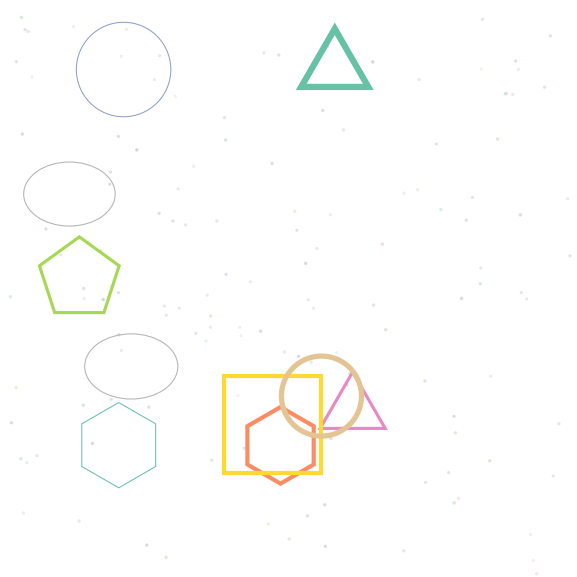[{"shape": "hexagon", "thickness": 0.5, "radius": 0.37, "center": [0.206, 0.228]}, {"shape": "triangle", "thickness": 3, "radius": 0.34, "center": [0.58, 0.882]}, {"shape": "hexagon", "thickness": 2, "radius": 0.33, "center": [0.486, 0.228]}, {"shape": "circle", "thickness": 0.5, "radius": 0.41, "center": [0.214, 0.879]}, {"shape": "triangle", "thickness": 1.5, "radius": 0.33, "center": [0.611, 0.29]}, {"shape": "pentagon", "thickness": 1.5, "radius": 0.36, "center": [0.137, 0.516]}, {"shape": "square", "thickness": 2, "radius": 0.42, "center": [0.471, 0.263]}, {"shape": "circle", "thickness": 2.5, "radius": 0.35, "center": [0.557, 0.313]}, {"shape": "oval", "thickness": 0.5, "radius": 0.4, "center": [0.227, 0.365]}, {"shape": "oval", "thickness": 0.5, "radius": 0.4, "center": [0.12, 0.663]}]